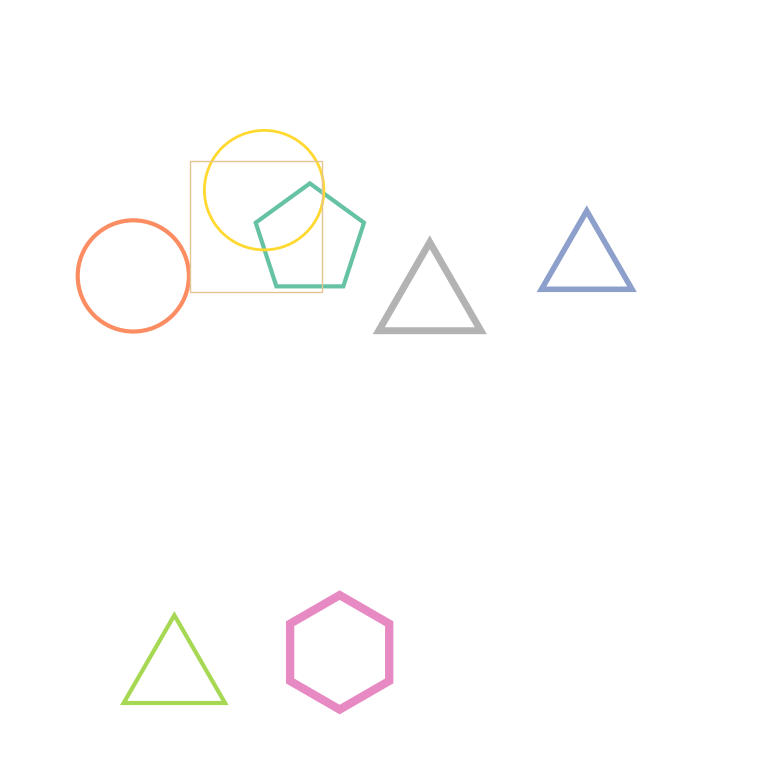[{"shape": "pentagon", "thickness": 1.5, "radius": 0.37, "center": [0.402, 0.688]}, {"shape": "circle", "thickness": 1.5, "radius": 0.36, "center": [0.173, 0.642]}, {"shape": "triangle", "thickness": 2, "radius": 0.34, "center": [0.762, 0.658]}, {"shape": "hexagon", "thickness": 3, "radius": 0.37, "center": [0.441, 0.153]}, {"shape": "triangle", "thickness": 1.5, "radius": 0.38, "center": [0.226, 0.125]}, {"shape": "circle", "thickness": 1, "radius": 0.39, "center": [0.343, 0.753]}, {"shape": "square", "thickness": 0.5, "radius": 0.43, "center": [0.332, 0.706]}, {"shape": "triangle", "thickness": 2.5, "radius": 0.38, "center": [0.558, 0.609]}]